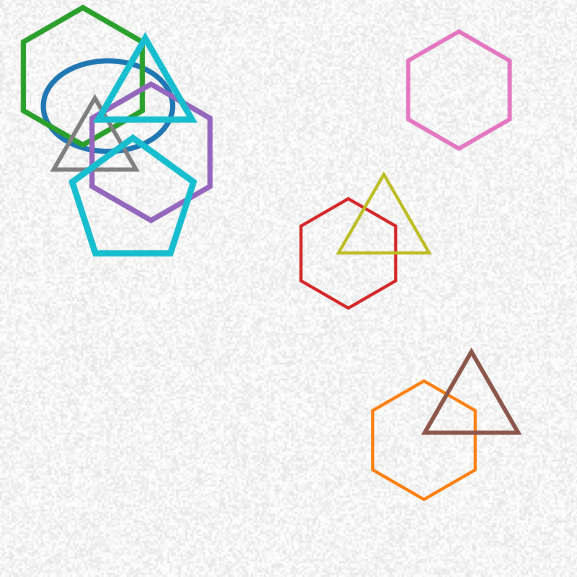[{"shape": "oval", "thickness": 2.5, "radius": 0.56, "center": [0.187, 0.815]}, {"shape": "hexagon", "thickness": 1.5, "radius": 0.51, "center": [0.734, 0.237]}, {"shape": "hexagon", "thickness": 2.5, "radius": 0.59, "center": [0.143, 0.867]}, {"shape": "hexagon", "thickness": 1.5, "radius": 0.47, "center": [0.603, 0.56]}, {"shape": "hexagon", "thickness": 2.5, "radius": 0.59, "center": [0.262, 0.735]}, {"shape": "triangle", "thickness": 2, "radius": 0.47, "center": [0.816, 0.297]}, {"shape": "hexagon", "thickness": 2, "radius": 0.51, "center": [0.795, 0.843]}, {"shape": "triangle", "thickness": 2, "radius": 0.41, "center": [0.164, 0.747]}, {"shape": "triangle", "thickness": 1.5, "radius": 0.45, "center": [0.665, 0.607]}, {"shape": "pentagon", "thickness": 3, "radius": 0.55, "center": [0.23, 0.65]}, {"shape": "triangle", "thickness": 3, "radius": 0.47, "center": [0.251, 0.839]}]